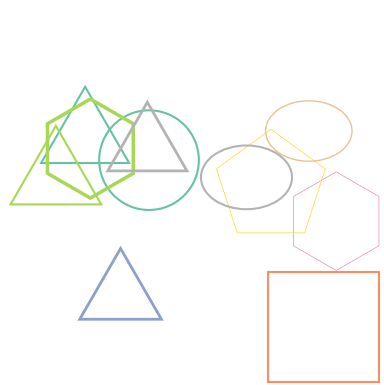[{"shape": "triangle", "thickness": 1.5, "radius": 0.66, "center": [0.221, 0.643]}, {"shape": "circle", "thickness": 1.5, "radius": 0.65, "center": [0.387, 0.584]}, {"shape": "square", "thickness": 1.5, "radius": 0.72, "center": [0.84, 0.151]}, {"shape": "triangle", "thickness": 2, "radius": 0.61, "center": [0.313, 0.232]}, {"shape": "hexagon", "thickness": 0.5, "radius": 0.64, "center": [0.873, 0.426]}, {"shape": "hexagon", "thickness": 2.5, "radius": 0.64, "center": [0.235, 0.614]}, {"shape": "triangle", "thickness": 1.5, "radius": 0.68, "center": [0.145, 0.537]}, {"shape": "pentagon", "thickness": 0.5, "radius": 0.74, "center": [0.704, 0.515]}, {"shape": "oval", "thickness": 1, "radius": 0.56, "center": [0.802, 0.66]}, {"shape": "triangle", "thickness": 2, "radius": 0.59, "center": [0.383, 0.616]}, {"shape": "oval", "thickness": 1.5, "radius": 0.59, "center": [0.64, 0.539]}]